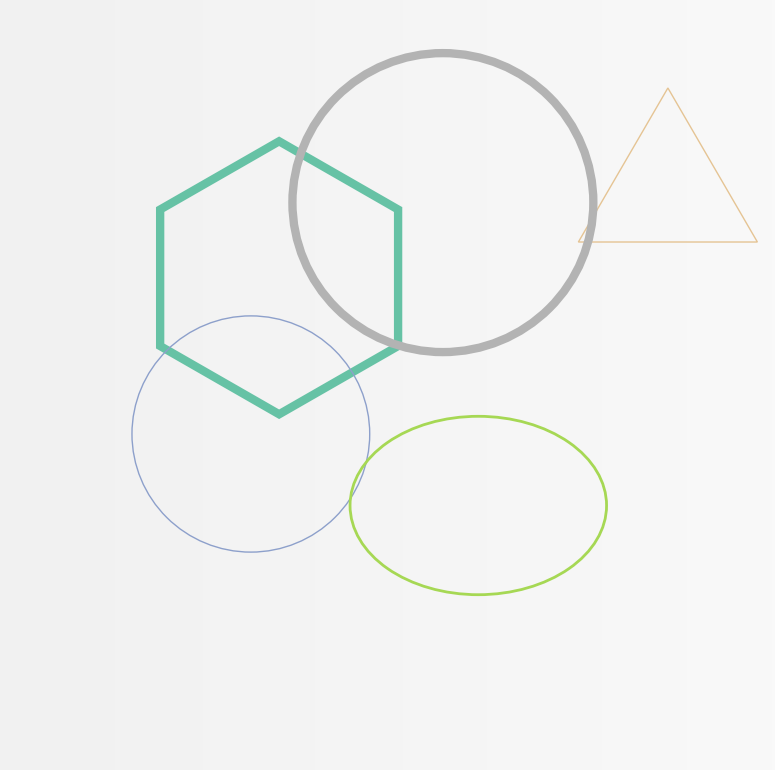[{"shape": "hexagon", "thickness": 3, "radius": 0.89, "center": [0.36, 0.639]}, {"shape": "circle", "thickness": 0.5, "radius": 0.77, "center": [0.324, 0.436]}, {"shape": "oval", "thickness": 1, "radius": 0.83, "center": [0.617, 0.344]}, {"shape": "triangle", "thickness": 0.5, "radius": 0.67, "center": [0.862, 0.752]}, {"shape": "circle", "thickness": 3, "radius": 0.97, "center": [0.571, 0.737]}]